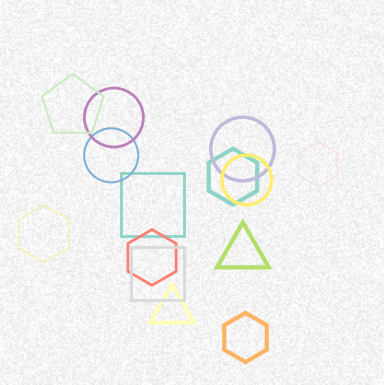[{"shape": "square", "thickness": 2, "radius": 0.41, "center": [0.396, 0.469]}, {"shape": "hexagon", "thickness": 3, "radius": 0.36, "center": [0.605, 0.541]}, {"shape": "triangle", "thickness": 2.5, "radius": 0.33, "center": [0.446, 0.195]}, {"shape": "circle", "thickness": 2.5, "radius": 0.41, "center": [0.63, 0.613]}, {"shape": "hexagon", "thickness": 2, "radius": 0.36, "center": [0.395, 0.331]}, {"shape": "circle", "thickness": 1.5, "radius": 0.35, "center": [0.289, 0.597]}, {"shape": "hexagon", "thickness": 3, "radius": 0.32, "center": [0.638, 0.124]}, {"shape": "triangle", "thickness": 3, "radius": 0.39, "center": [0.631, 0.344]}, {"shape": "hexagon", "thickness": 0.5, "radius": 0.29, "center": [0.827, 0.573]}, {"shape": "square", "thickness": 2, "radius": 0.34, "center": [0.41, 0.289]}, {"shape": "circle", "thickness": 2, "radius": 0.38, "center": [0.296, 0.695]}, {"shape": "pentagon", "thickness": 1.5, "radius": 0.42, "center": [0.189, 0.724]}, {"shape": "hexagon", "thickness": 0.5, "radius": 0.37, "center": [0.114, 0.393]}, {"shape": "circle", "thickness": 2.5, "radius": 0.32, "center": [0.641, 0.533]}]